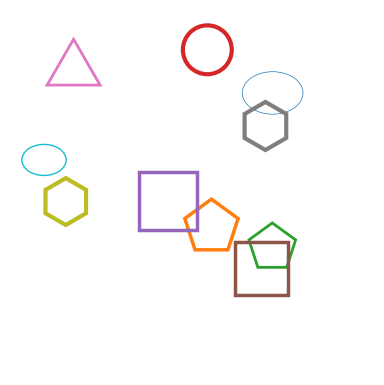[{"shape": "oval", "thickness": 0.5, "radius": 0.39, "center": [0.708, 0.759]}, {"shape": "pentagon", "thickness": 2.5, "radius": 0.36, "center": [0.549, 0.41]}, {"shape": "pentagon", "thickness": 2, "radius": 0.32, "center": [0.707, 0.357]}, {"shape": "circle", "thickness": 3, "radius": 0.32, "center": [0.538, 0.871]}, {"shape": "square", "thickness": 2.5, "radius": 0.37, "center": [0.436, 0.478]}, {"shape": "square", "thickness": 2.5, "radius": 0.34, "center": [0.68, 0.302]}, {"shape": "triangle", "thickness": 2, "radius": 0.4, "center": [0.191, 0.819]}, {"shape": "hexagon", "thickness": 3, "radius": 0.31, "center": [0.689, 0.673]}, {"shape": "hexagon", "thickness": 3, "radius": 0.3, "center": [0.171, 0.476]}, {"shape": "oval", "thickness": 1, "radius": 0.29, "center": [0.114, 0.585]}]